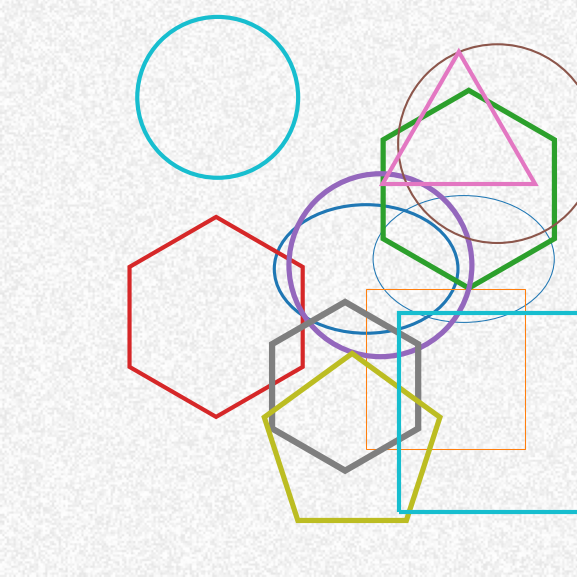[{"shape": "oval", "thickness": 0.5, "radius": 0.78, "center": [0.803, 0.551]}, {"shape": "oval", "thickness": 1.5, "radius": 0.8, "center": [0.634, 0.533]}, {"shape": "square", "thickness": 0.5, "radius": 0.69, "center": [0.772, 0.36]}, {"shape": "hexagon", "thickness": 2.5, "radius": 0.86, "center": [0.812, 0.671]}, {"shape": "hexagon", "thickness": 2, "radius": 0.87, "center": [0.374, 0.45]}, {"shape": "circle", "thickness": 2.5, "radius": 0.79, "center": [0.659, 0.54]}, {"shape": "circle", "thickness": 1, "radius": 0.86, "center": [0.861, 0.75]}, {"shape": "triangle", "thickness": 2, "radius": 0.76, "center": [0.794, 0.757]}, {"shape": "hexagon", "thickness": 3, "radius": 0.73, "center": [0.598, 0.33]}, {"shape": "pentagon", "thickness": 2.5, "radius": 0.8, "center": [0.61, 0.227]}, {"shape": "circle", "thickness": 2, "radius": 0.7, "center": [0.377, 0.831]}, {"shape": "square", "thickness": 2, "radius": 0.86, "center": [0.863, 0.285]}]